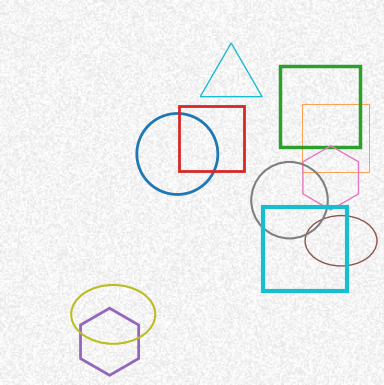[{"shape": "circle", "thickness": 2, "radius": 0.53, "center": [0.461, 0.6]}, {"shape": "square", "thickness": 0.5, "radius": 0.44, "center": [0.872, 0.641]}, {"shape": "square", "thickness": 2.5, "radius": 0.52, "center": [0.83, 0.723]}, {"shape": "square", "thickness": 2, "radius": 0.42, "center": [0.549, 0.64]}, {"shape": "hexagon", "thickness": 2, "radius": 0.44, "center": [0.285, 0.112]}, {"shape": "oval", "thickness": 1, "radius": 0.47, "center": [0.886, 0.375]}, {"shape": "hexagon", "thickness": 1, "radius": 0.42, "center": [0.859, 0.538]}, {"shape": "circle", "thickness": 1.5, "radius": 0.5, "center": [0.752, 0.48]}, {"shape": "oval", "thickness": 1.5, "radius": 0.55, "center": [0.294, 0.183]}, {"shape": "square", "thickness": 3, "radius": 0.55, "center": [0.792, 0.353]}, {"shape": "triangle", "thickness": 1, "radius": 0.46, "center": [0.6, 0.795]}]